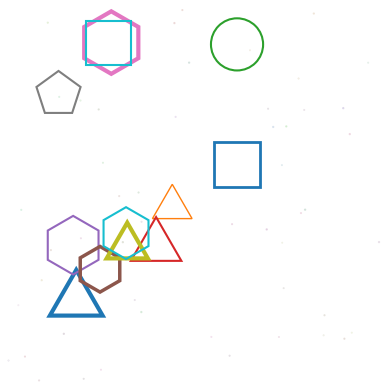[{"shape": "square", "thickness": 2, "radius": 0.3, "center": [0.615, 0.573]}, {"shape": "triangle", "thickness": 3, "radius": 0.4, "center": [0.198, 0.22]}, {"shape": "triangle", "thickness": 1, "radius": 0.3, "center": [0.447, 0.462]}, {"shape": "circle", "thickness": 1.5, "radius": 0.34, "center": [0.616, 0.885]}, {"shape": "triangle", "thickness": 1.5, "radius": 0.38, "center": [0.405, 0.36]}, {"shape": "hexagon", "thickness": 1.5, "radius": 0.38, "center": [0.19, 0.363]}, {"shape": "hexagon", "thickness": 2.5, "radius": 0.3, "center": [0.26, 0.301]}, {"shape": "hexagon", "thickness": 3, "radius": 0.41, "center": [0.289, 0.889]}, {"shape": "pentagon", "thickness": 1.5, "radius": 0.3, "center": [0.152, 0.755]}, {"shape": "triangle", "thickness": 3, "radius": 0.31, "center": [0.33, 0.36]}, {"shape": "hexagon", "thickness": 1.5, "radius": 0.34, "center": [0.327, 0.394]}, {"shape": "square", "thickness": 1.5, "radius": 0.29, "center": [0.282, 0.889]}]